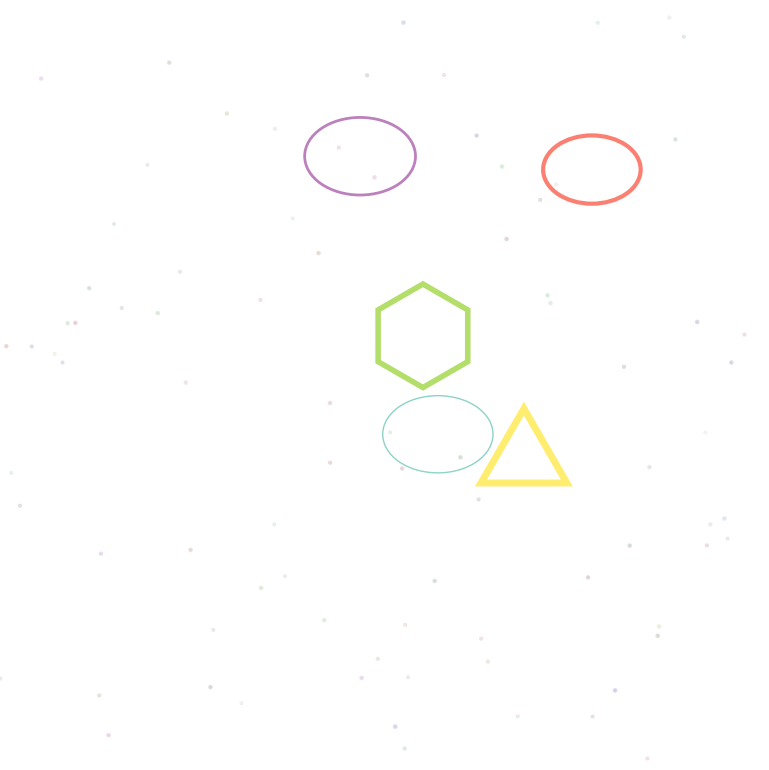[{"shape": "oval", "thickness": 0.5, "radius": 0.36, "center": [0.569, 0.436]}, {"shape": "oval", "thickness": 1.5, "radius": 0.32, "center": [0.769, 0.78]}, {"shape": "hexagon", "thickness": 2, "radius": 0.34, "center": [0.549, 0.564]}, {"shape": "oval", "thickness": 1, "radius": 0.36, "center": [0.468, 0.797]}, {"shape": "triangle", "thickness": 2.5, "radius": 0.32, "center": [0.68, 0.405]}]